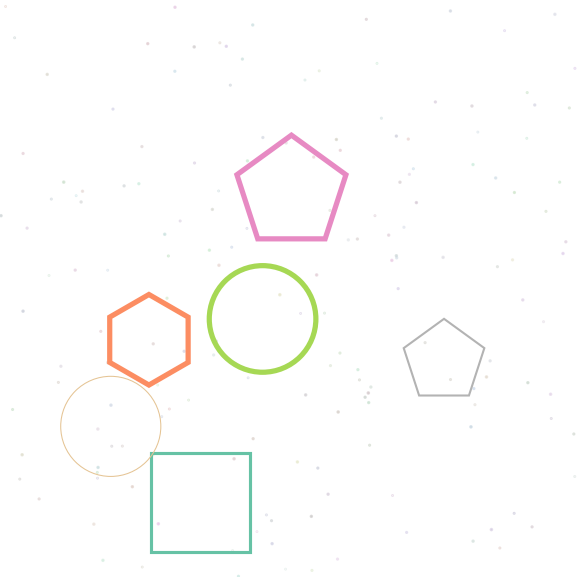[{"shape": "square", "thickness": 1.5, "radius": 0.43, "center": [0.347, 0.129]}, {"shape": "hexagon", "thickness": 2.5, "radius": 0.39, "center": [0.258, 0.411]}, {"shape": "pentagon", "thickness": 2.5, "radius": 0.5, "center": [0.505, 0.666]}, {"shape": "circle", "thickness": 2.5, "radius": 0.46, "center": [0.455, 0.447]}, {"shape": "circle", "thickness": 0.5, "radius": 0.43, "center": [0.192, 0.261]}, {"shape": "pentagon", "thickness": 1, "radius": 0.37, "center": [0.769, 0.374]}]